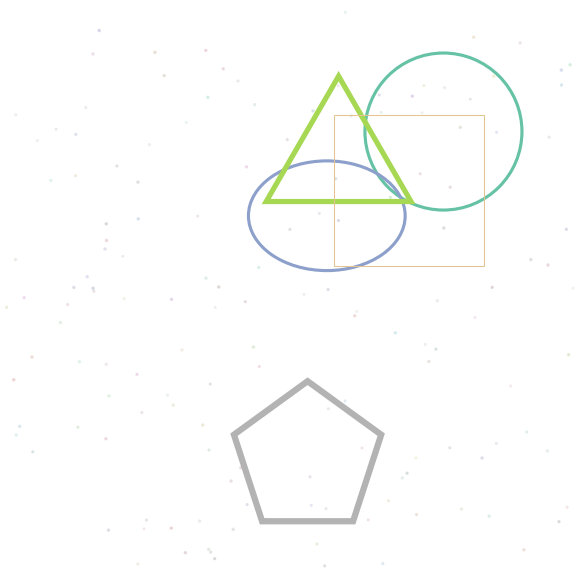[{"shape": "circle", "thickness": 1.5, "radius": 0.68, "center": [0.768, 0.771]}, {"shape": "oval", "thickness": 1.5, "radius": 0.68, "center": [0.566, 0.626]}, {"shape": "triangle", "thickness": 2.5, "radius": 0.72, "center": [0.586, 0.723]}, {"shape": "square", "thickness": 0.5, "radius": 0.65, "center": [0.708, 0.67]}, {"shape": "pentagon", "thickness": 3, "radius": 0.67, "center": [0.533, 0.205]}]